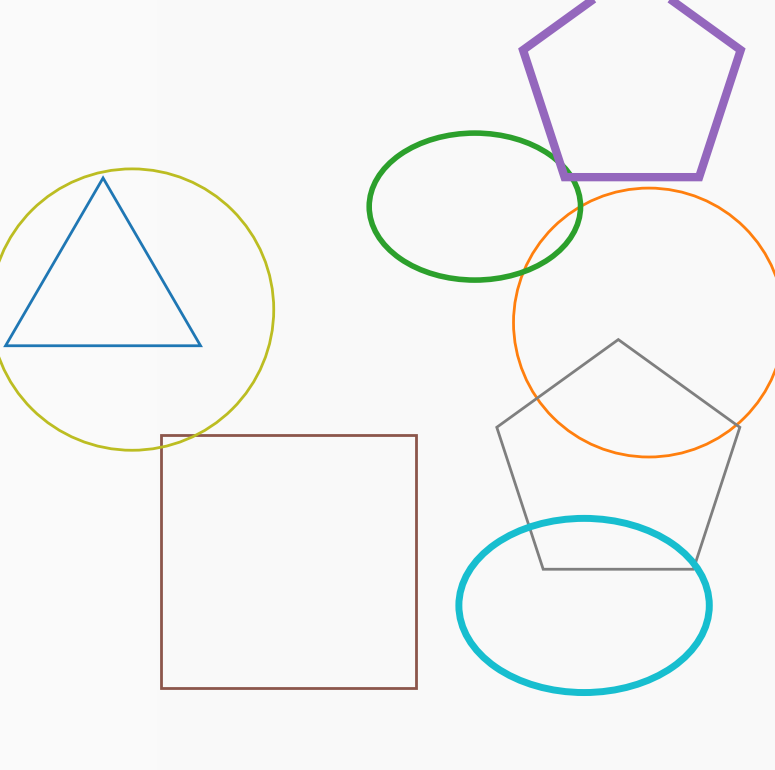[{"shape": "triangle", "thickness": 1, "radius": 0.73, "center": [0.133, 0.624]}, {"shape": "circle", "thickness": 1, "radius": 0.87, "center": [0.837, 0.581]}, {"shape": "oval", "thickness": 2, "radius": 0.68, "center": [0.613, 0.732]}, {"shape": "pentagon", "thickness": 3, "radius": 0.74, "center": [0.815, 0.889]}, {"shape": "square", "thickness": 1, "radius": 0.82, "center": [0.372, 0.271]}, {"shape": "pentagon", "thickness": 1, "radius": 0.82, "center": [0.798, 0.394]}, {"shape": "circle", "thickness": 1, "radius": 0.91, "center": [0.17, 0.598]}, {"shape": "oval", "thickness": 2.5, "radius": 0.81, "center": [0.754, 0.214]}]